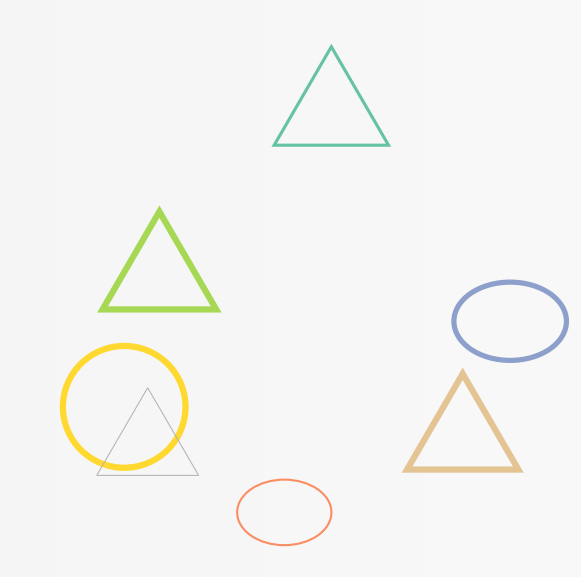[{"shape": "triangle", "thickness": 1.5, "radius": 0.57, "center": [0.57, 0.805]}, {"shape": "oval", "thickness": 1, "radius": 0.41, "center": [0.489, 0.112]}, {"shape": "oval", "thickness": 2.5, "radius": 0.48, "center": [0.878, 0.443]}, {"shape": "triangle", "thickness": 3, "radius": 0.56, "center": [0.274, 0.52]}, {"shape": "circle", "thickness": 3, "radius": 0.53, "center": [0.214, 0.295]}, {"shape": "triangle", "thickness": 3, "radius": 0.55, "center": [0.796, 0.241]}, {"shape": "triangle", "thickness": 0.5, "radius": 0.51, "center": [0.254, 0.227]}]